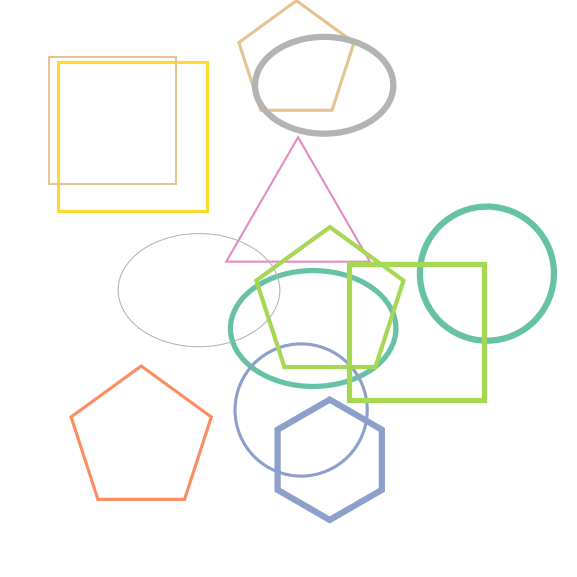[{"shape": "oval", "thickness": 2.5, "radius": 0.72, "center": [0.542, 0.43]}, {"shape": "circle", "thickness": 3, "radius": 0.58, "center": [0.843, 0.525]}, {"shape": "pentagon", "thickness": 1.5, "radius": 0.64, "center": [0.245, 0.238]}, {"shape": "hexagon", "thickness": 3, "radius": 0.52, "center": [0.571, 0.203]}, {"shape": "circle", "thickness": 1.5, "radius": 0.57, "center": [0.521, 0.289]}, {"shape": "triangle", "thickness": 1, "radius": 0.72, "center": [0.516, 0.618]}, {"shape": "square", "thickness": 2.5, "radius": 0.59, "center": [0.722, 0.425]}, {"shape": "pentagon", "thickness": 2, "radius": 0.67, "center": [0.571, 0.472]}, {"shape": "square", "thickness": 1.5, "radius": 0.64, "center": [0.229, 0.762]}, {"shape": "square", "thickness": 1, "radius": 0.55, "center": [0.195, 0.79]}, {"shape": "pentagon", "thickness": 1.5, "radius": 0.52, "center": [0.513, 0.893]}, {"shape": "oval", "thickness": 3, "radius": 0.6, "center": [0.561, 0.852]}, {"shape": "oval", "thickness": 0.5, "radius": 0.7, "center": [0.345, 0.497]}]